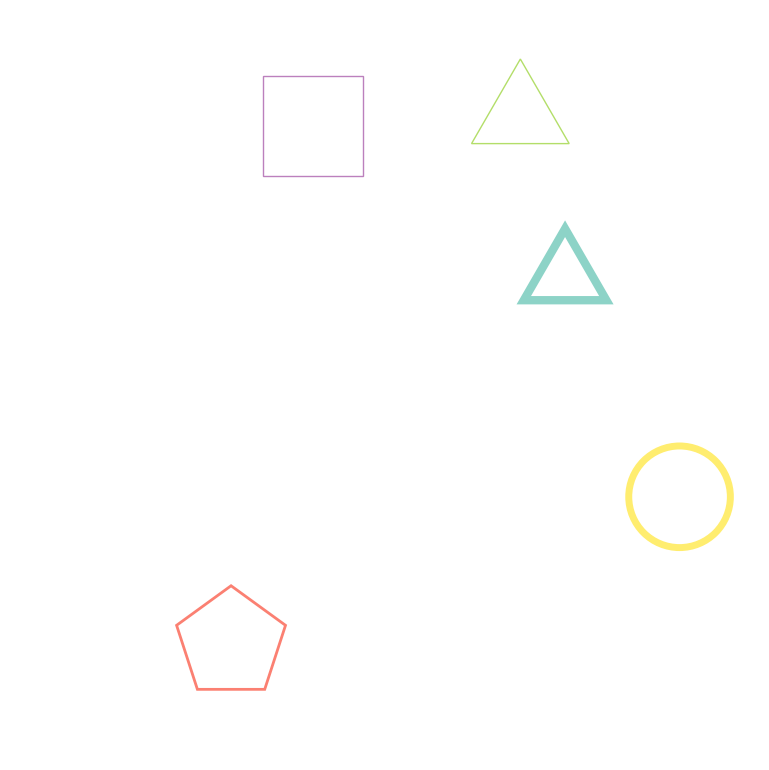[{"shape": "triangle", "thickness": 3, "radius": 0.31, "center": [0.734, 0.641]}, {"shape": "pentagon", "thickness": 1, "radius": 0.37, "center": [0.3, 0.165]}, {"shape": "triangle", "thickness": 0.5, "radius": 0.37, "center": [0.676, 0.85]}, {"shape": "square", "thickness": 0.5, "radius": 0.32, "center": [0.406, 0.836]}, {"shape": "circle", "thickness": 2.5, "radius": 0.33, "center": [0.883, 0.355]}]